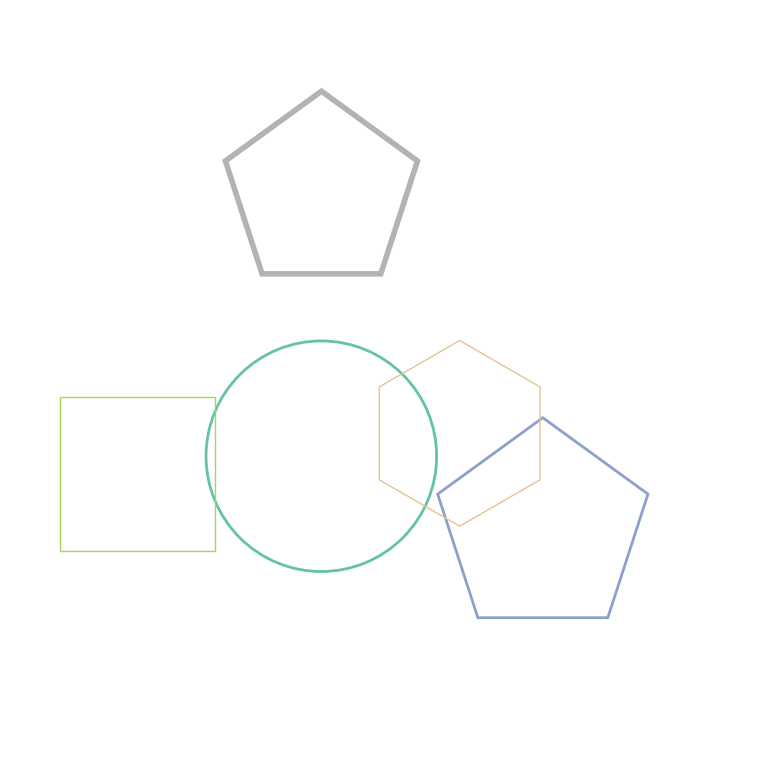[{"shape": "circle", "thickness": 1, "radius": 0.75, "center": [0.417, 0.407]}, {"shape": "pentagon", "thickness": 1, "radius": 0.72, "center": [0.705, 0.314]}, {"shape": "square", "thickness": 0.5, "radius": 0.5, "center": [0.178, 0.384]}, {"shape": "hexagon", "thickness": 0.5, "radius": 0.6, "center": [0.597, 0.437]}, {"shape": "pentagon", "thickness": 2, "radius": 0.66, "center": [0.417, 0.75]}]